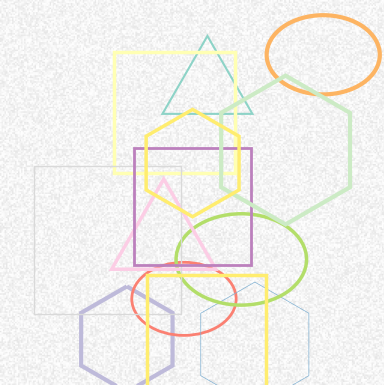[{"shape": "triangle", "thickness": 1.5, "radius": 0.67, "center": [0.539, 0.772]}, {"shape": "square", "thickness": 2.5, "radius": 0.78, "center": [0.453, 0.708]}, {"shape": "hexagon", "thickness": 3, "radius": 0.69, "center": [0.33, 0.119]}, {"shape": "oval", "thickness": 2, "radius": 0.68, "center": [0.478, 0.224]}, {"shape": "hexagon", "thickness": 0.5, "radius": 0.81, "center": [0.662, 0.105]}, {"shape": "oval", "thickness": 3, "radius": 0.73, "center": [0.84, 0.858]}, {"shape": "oval", "thickness": 2.5, "radius": 0.85, "center": [0.627, 0.326]}, {"shape": "triangle", "thickness": 2.5, "radius": 0.78, "center": [0.425, 0.379]}, {"shape": "square", "thickness": 1, "radius": 0.96, "center": [0.279, 0.377]}, {"shape": "square", "thickness": 2, "radius": 0.76, "center": [0.5, 0.464]}, {"shape": "hexagon", "thickness": 3, "radius": 0.97, "center": [0.742, 0.61]}, {"shape": "hexagon", "thickness": 2.5, "radius": 0.7, "center": [0.5, 0.576]}, {"shape": "square", "thickness": 2.5, "radius": 0.77, "center": [0.537, 0.131]}]